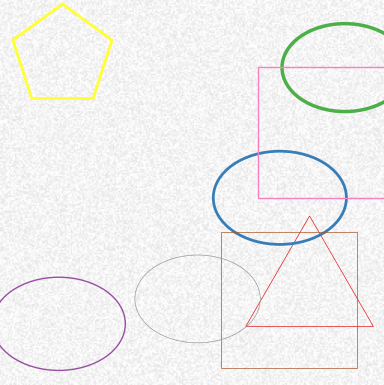[{"shape": "triangle", "thickness": 0.5, "radius": 0.96, "center": [0.804, 0.248]}, {"shape": "oval", "thickness": 2, "radius": 0.86, "center": [0.727, 0.486]}, {"shape": "oval", "thickness": 2.5, "radius": 0.82, "center": [0.896, 0.824]}, {"shape": "oval", "thickness": 1, "radius": 0.86, "center": [0.153, 0.159]}, {"shape": "pentagon", "thickness": 2, "radius": 0.68, "center": [0.162, 0.854]}, {"shape": "square", "thickness": 0.5, "radius": 0.88, "center": [0.75, 0.221]}, {"shape": "square", "thickness": 1, "radius": 0.85, "center": [0.839, 0.655]}, {"shape": "oval", "thickness": 0.5, "radius": 0.81, "center": [0.513, 0.224]}]